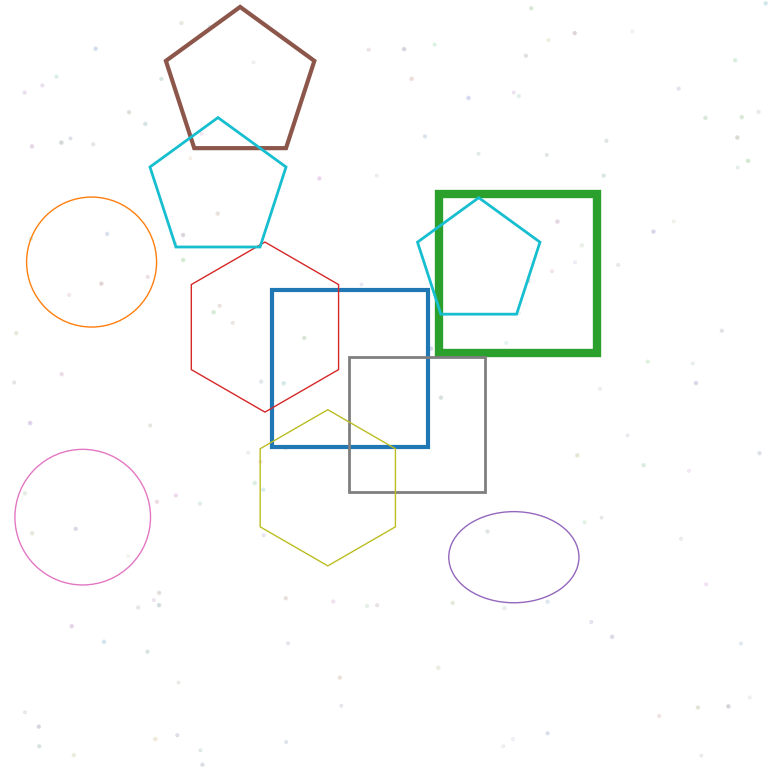[{"shape": "square", "thickness": 1.5, "radius": 0.51, "center": [0.454, 0.521]}, {"shape": "circle", "thickness": 0.5, "radius": 0.42, "center": [0.119, 0.66]}, {"shape": "square", "thickness": 3, "radius": 0.51, "center": [0.673, 0.645]}, {"shape": "hexagon", "thickness": 0.5, "radius": 0.55, "center": [0.344, 0.575]}, {"shape": "oval", "thickness": 0.5, "radius": 0.42, "center": [0.667, 0.276]}, {"shape": "pentagon", "thickness": 1.5, "radius": 0.51, "center": [0.312, 0.89]}, {"shape": "circle", "thickness": 0.5, "radius": 0.44, "center": [0.107, 0.328]}, {"shape": "square", "thickness": 1, "radius": 0.44, "center": [0.542, 0.449]}, {"shape": "hexagon", "thickness": 0.5, "radius": 0.51, "center": [0.426, 0.367]}, {"shape": "pentagon", "thickness": 1, "radius": 0.46, "center": [0.283, 0.754]}, {"shape": "pentagon", "thickness": 1, "radius": 0.42, "center": [0.622, 0.66]}]